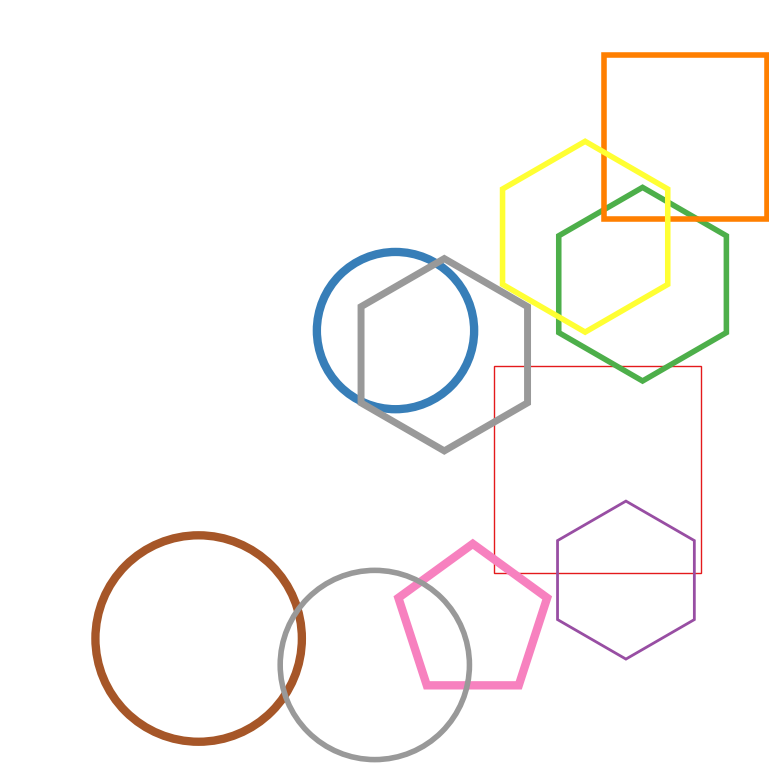[{"shape": "square", "thickness": 0.5, "radius": 0.67, "center": [0.776, 0.39]}, {"shape": "circle", "thickness": 3, "radius": 0.51, "center": [0.514, 0.571]}, {"shape": "hexagon", "thickness": 2, "radius": 0.63, "center": [0.835, 0.631]}, {"shape": "hexagon", "thickness": 1, "radius": 0.51, "center": [0.813, 0.247]}, {"shape": "square", "thickness": 2, "radius": 0.53, "center": [0.89, 0.822]}, {"shape": "hexagon", "thickness": 2, "radius": 0.62, "center": [0.76, 0.693]}, {"shape": "circle", "thickness": 3, "radius": 0.67, "center": [0.258, 0.171]}, {"shape": "pentagon", "thickness": 3, "radius": 0.51, "center": [0.614, 0.192]}, {"shape": "hexagon", "thickness": 2.5, "radius": 0.62, "center": [0.577, 0.539]}, {"shape": "circle", "thickness": 2, "radius": 0.61, "center": [0.487, 0.136]}]